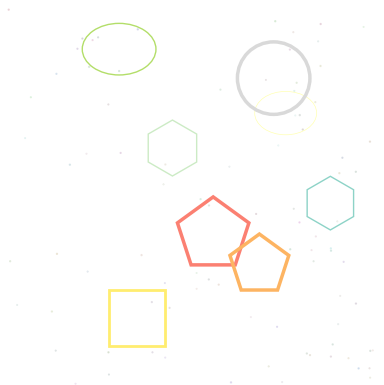[{"shape": "hexagon", "thickness": 1, "radius": 0.35, "center": [0.858, 0.472]}, {"shape": "oval", "thickness": 0.5, "radius": 0.4, "center": [0.742, 0.706]}, {"shape": "pentagon", "thickness": 2.5, "radius": 0.49, "center": [0.554, 0.391]}, {"shape": "pentagon", "thickness": 2.5, "radius": 0.4, "center": [0.674, 0.312]}, {"shape": "oval", "thickness": 1, "radius": 0.48, "center": [0.309, 0.872]}, {"shape": "circle", "thickness": 2.5, "radius": 0.47, "center": [0.711, 0.797]}, {"shape": "hexagon", "thickness": 1, "radius": 0.36, "center": [0.448, 0.616]}, {"shape": "square", "thickness": 2, "radius": 0.36, "center": [0.357, 0.173]}]